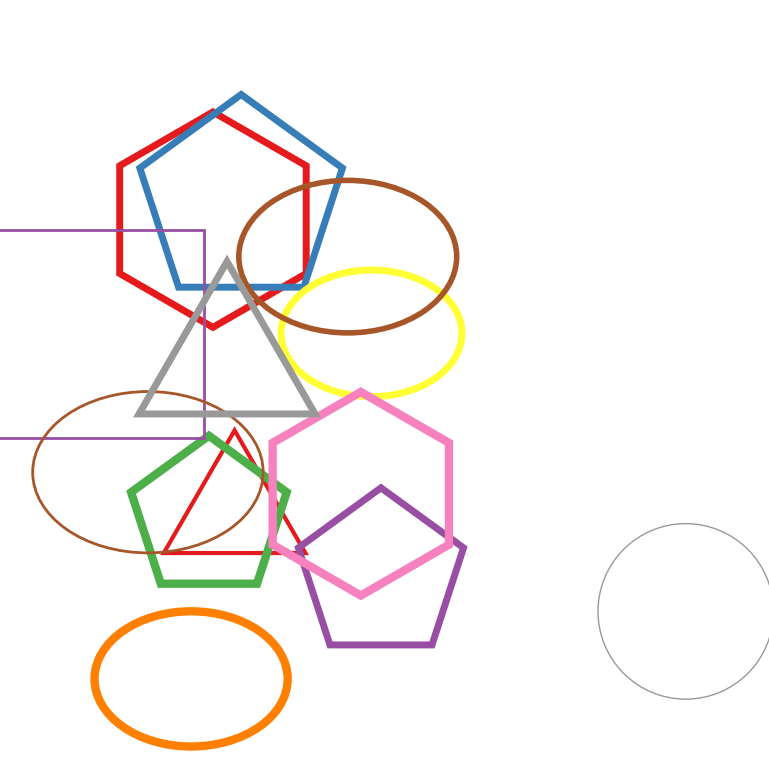[{"shape": "hexagon", "thickness": 2.5, "radius": 0.7, "center": [0.277, 0.715]}, {"shape": "triangle", "thickness": 1.5, "radius": 0.53, "center": [0.305, 0.335]}, {"shape": "pentagon", "thickness": 2.5, "radius": 0.69, "center": [0.313, 0.739]}, {"shape": "pentagon", "thickness": 3, "radius": 0.53, "center": [0.271, 0.328]}, {"shape": "pentagon", "thickness": 2.5, "radius": 0.56, "center": [0.495, 0.254]}, {"shape": "square", "thickness": 1, "radius": 0.67, "center": [0.13, 0.566]}, {"shape": "oval", "thickness": 3, "radius": 0.63, "center": [0.248, 0.118]}, {"shape": "oval", "thickness": 2.5, "radius": 0.59, "center": [0.482, 0.567]}, {"shape": "oval", "thickness": 2, "radius": 0.71, "center": [0.452, 0.667]}, {"shape": "oval", "thickness": 1, "radius": 0.75, "center": [0.192, 0.387]}, {"shape": "hexagon", "thickness": 3, "radius": 0.66, "center": [0.469, 0.359]}, {"shape": "circle", "thickness": 0.5, "radius": 0.57, "center": [0.891, 0.206]}, {"shape": "triangle", "thickness": 2.5, "radius": 0.66, "center": [0.295, 0.528]}]